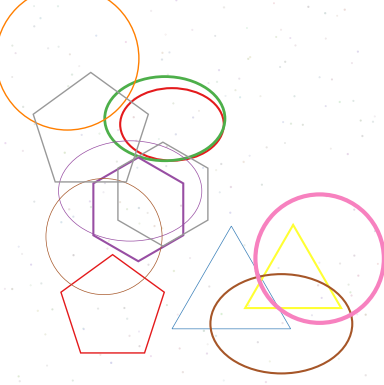[{"shape": "pentagon", "thickness": 1, "radius": 0.71, "center": [0.293, 0.197]}, {"shape": "oval", "thickness": 1.5, "radius": 0.67, "center": [0.447, 0.677]}, {"shape": "triangle", "thickness": 0.5, "radius": 0.89, "center": [0.601, 0.235]}, {"shape": "oval", "thickness": 2, "radius": 0.78, "center": [0.428, 0.692]}, {"shape": "hexagon", "thickness": 1.5, "radius": 0.67, "center": [0.359, 0.456]}, {"shape": "oval", "thickness": 0.5, "radius": 0.93, "center": [0.338, 0.504]}, {"shape": "circle", "thickness": 1, "radius": 0.93, "center": [0.175, 0.848]}, {"shape": "triangle", "thickness": 1.5, "radius": 0.72, "center": [0.761, 0.272]}, {"shape": "oval", "thickness": 1.5, "radius": 0.92, "center": [0.731, 0.159]}, {"shape": "circle", "thickness": 0.5, "radius": 0.75, "center": [0.27, 0.385]}, {"shape": "circle", "thickness": 3, "radius": 0.83, "center": [0.83, 0.328]}, {"shape": "hexagon", "thickness": 1, "radius": 0.67, "center": [0.423, 0.496]}, {"shape": "pentagon", "thickness": 1, "radius": 0.79, "center": [0.236, 0.655]}]